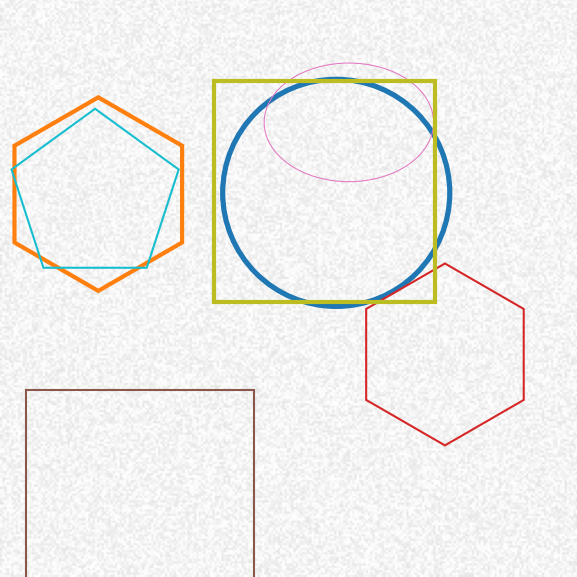[{"shape": "circle", "thickness": 2.5, "radius": 0.98, "center": [0.582, 0.665]}, {"shape": "hexagon", "thickness": 2, "radius": 0.84, "center": [0.17, 0.663]}, {"shape": "hexagon", "thickness": 1, "radius": 0.79, "center": [0.77, 0.385]}, {"shape": "square", "thickness": 1, "radius": 0.99, "center": [0.243, 0.127]}, {"shape": "oval", "thickness": 0.5, "radius": 0.73, "center": [0.604, 0.787]}, {"shape": "square", "thickness": 2, "radius": 0.96, "center": [0.562, 0.667]}, {"shape": "pentagon", "thickness": 1, "radius": 0.76, "center": [0.165, 0.659]}]